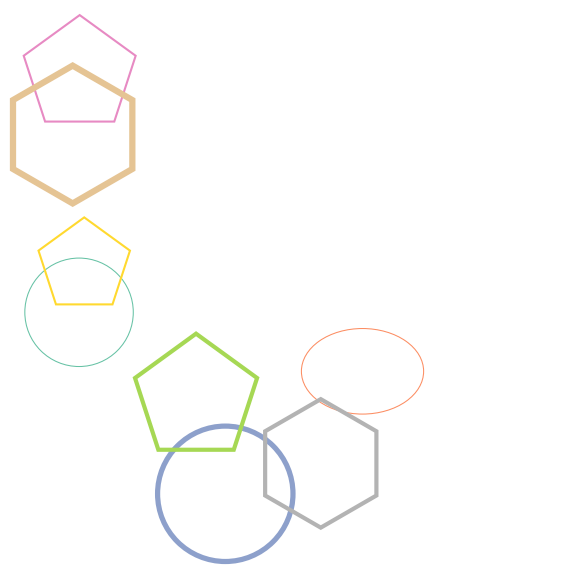[{"shape": "circle", "thickness": 0.5, "radius": 0.47, "center": [0.137, 0.458]}, {"shape": "oval", "thickness": 0.5, "radius": 0.53, "center": [0.628, 0.356]}, {"shape": "circle", "thickness": 2.5, "radius": 0.59, "center": [0.39, 0.144]}, {"shape": "pentagon", "thickness": 1, "radius": 0.51, "center": [0.138, 0.871]}, {"shape": "pentagon", "thickness": 2, "radius": 0.56, "center": [0.339, 0.31]}, {"shape": "pentagon", "thickness": 1, "radius": 0.42, "center": [0.146, 0.539]}, {"shape": "hexagon", "thickness": 3, "radius": 0.6, "center": [0.126, 0.766]}, {"shape": "hexagon", "thickness": 2, "radius": 0.56, "center": [0.555, 0.197]}]